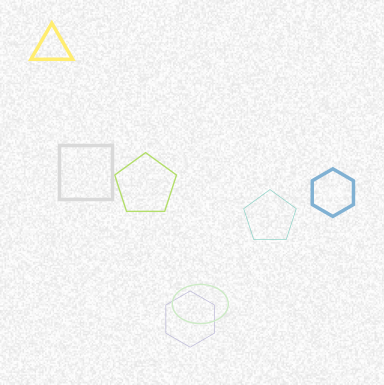[{"shape": "pentagon", "thickness": 0.5, "radius": 0.36, "center": [0.701, 0.436]}, {"shape": "hexagon", "thickness": 0.5, "radius": 0.37, "center": [0.494, 0.171]}, {"shape": "hexagon", "thickness": 2.5, "radius": 0.31, "center": [0.865, 0.5]}, {"shape": "pentagon", "thickness": 1, "radius": 0.42, "center": [0.378, 0.519]}, {"shape": "square", "thickness": 2.5, "radius": 0.35, "center": [0.222, 0.553]}, {"shape": "oval", "thickness": 1, "radius": 0.36, "center": [0.52, 0.21]}, {"shape": "triangle", "thickness": 2.5, "radius": 0.31, "center": [0.135, 0.877]}]